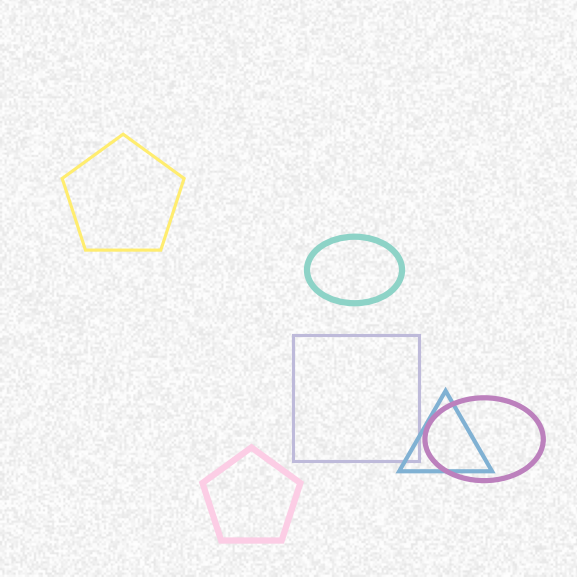[{"shape": "oval", "thickness": 3, "radius": 0.41, "center": [0.614, 0.532]}, {"shape": "square", "thickness": 1.5, "radius": 0.55, "center": [0.616, 0.31]}, {"shape": "triangle", "thickness": 2, "radius": 0.46, "center": [0.772, 0.23]}, {"shape": "pentagon", "thickness": 3, "radius": 0.45, "center": [0.435, 0.135]}, {"shape": "oval", "thickness": 2.5, "radius": 0.51, "center": [0.838, 0.239]}, {"shape": "pentagon", "thickness": 1.5, "radius": 0.55, "center": [0.213, 0.656]}]